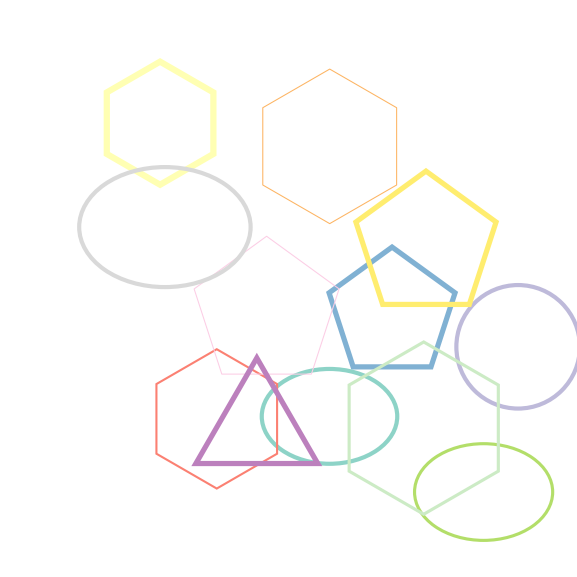[{"shape": "oval", "thickness": 2, "radius": 0.59, "center": [0.571, 0.278]}, {"shape": "hexagon", "thickness": 3, "radius": 0.53, "center": [0.277, 0.786]}, {"shape": "circle", "thickness": 2, "radius": 0.53, "center": [0.897, 0.399]}, {"shape": "hexagon", "thickness": 1, "radius": 0.6, "center": [0.375, 0.274]}, {"shape": "pentagon", "thickness": 2.5, "radius": 0.57, "center": [0.679, 0.457]}, {"shape": "hexagon", "thickness": 0.5, "radius": 0.67, "center": [0.571, 0.746]}, {"shape": "oval", "thickness": 1.5, "radius": 0.6, "center": [0.837, 0.147]}, {"shape": "pentagon", "thickness": 0.5, "radius": 0.66, "center": [0.462, 0.458]}, {"shape": "oval", "thickness": 2, "radius": 0.74, "center": [0.286, 0.606]}, {"shape": "triangle", "thickness": 2.5, "radius": 0.61, "center": [0.445, 0.257]}, {"shape": "hexagon", "thickness": 1.5, "radius": 0.75, "center": [0.734, 0.258]}, {"shape": "pentagon", "thickness": 2.5, "radius": 0.64, "center": [0.738, 0.575]}]